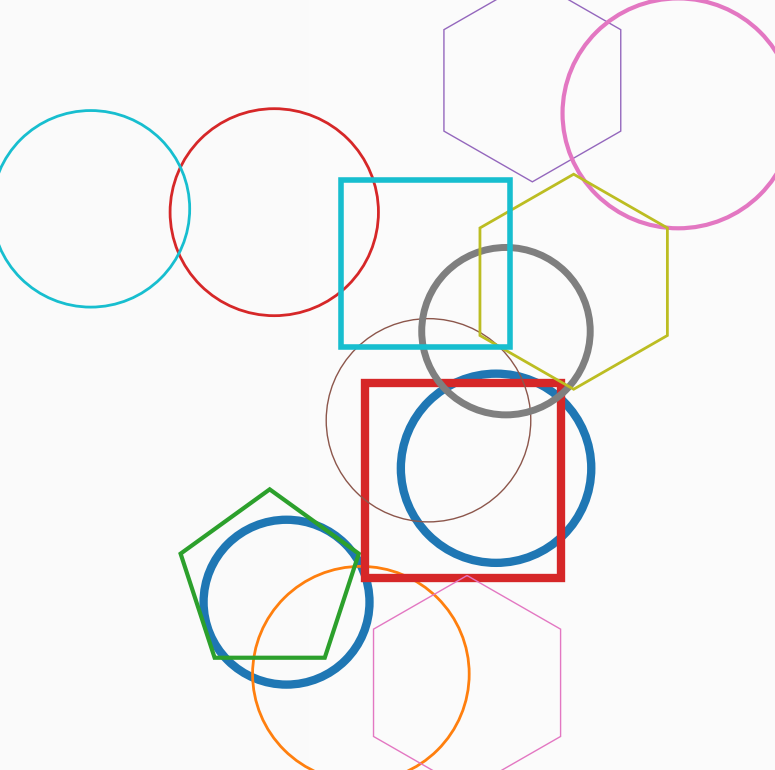[{"shape": "circle", "thickness": 3, "radius": 0.61, "center": [0.64, 0.392]}, {"shape": "circle", "thickness": 3, "radius": 0.54, "center": [0.37, 0.218]}, {"shape": "circle", "thickness": 1, "radius": 0.7, "center": [0.466, 0.125]}, {"shape": "pentagon", "thickness": 1.5, "radius": 0.6, "center": [0.348, 0.244]}, {"shape": "square", "thickness": 3, "radius": 0.63, "center": [0.597, 0.376]}, {"shape": "circle", "thickness": 1, "radius": 0.67, "center": [0.354, 0.724]}, {"shape": "hexagon", "thickness": 0.5, "radius": 0.66, "center": [0.687, 0.896]}, {"shape": "circle", "thickness": 0.5, "radius": 0.66, "center": [0.553, 0.454]}, {"shape": "circle", "thickness": 1.5, "radius": 0.75, "center": [0.875, 0.853]}, {"shape": "hexagon", "thickness": 0.5, "radius": 0.7, "center": [0.603, 0.113]}, {"shape": "circle", "thickness": 2.5, "radius": 0.54, "center": [0.653, 0.57]}, {"shape": "hexagon", "thickness": 1, "radius": 0.7, "center": [0.74, 0.634]}, {"shape": "circle", "thickness": 1, "radius": 0.64, "center": [0.117, 0.729]}, {"shape": "square", "thickness": 2, "radius": 0.54, "center": [0.549, 0.658]}]